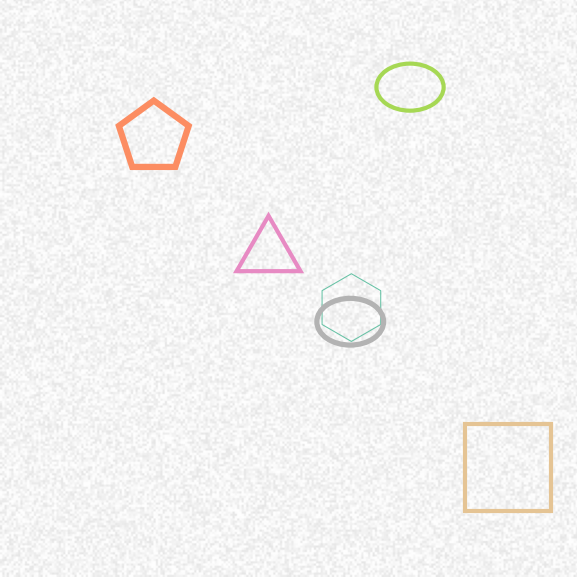[{"shape": "hexagon", "thickness": 0.5, "radius": 0.29, "center": [0.608, 0.467]}, {"shape": "pentagon", "thickness": 3, "radius": 0.32, "center": [0.266, 0.761]}, {"shape": "triangle", "thickness": 2, "radius": 0.32, "center": [0.465, 0.562]}, {"shape": "oval", "thickness": 2, "radius": 0.29, "center": [0.71, 0.848]}, {"shape": "square", "thickness": 2, "radius": 0.37, "center": [0.88, 0.19]}, {"shape": "oval", "thickness": 2.5, "radius": 0.29, "center": [0.606, 0.442]}]